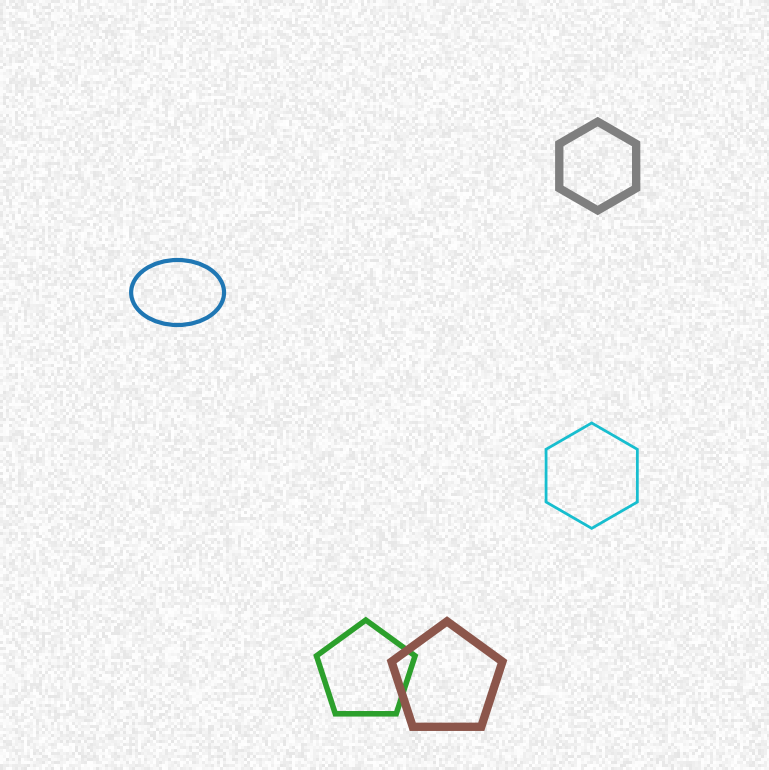[{"shape": "oval", "thickness": 1.5, "radius": 0.3, "center": [0.231, 0.62]}, {"shape": "pentagon", "thickness": 2, "radius": 0.34, "center": [0.475, 0.127]}, {"shape": "pentagon", "thickness": 3, "radius": 0.38, "center": [0.581, 0.117]}, {"shape": "hexagon", "thickness": 3, "radius": 0.29, "center": [0.776, 0.784]}, {"shape": "hexagon", "thickness": 1, "radius": 0.34, "center": [0.768, 0.382]}]